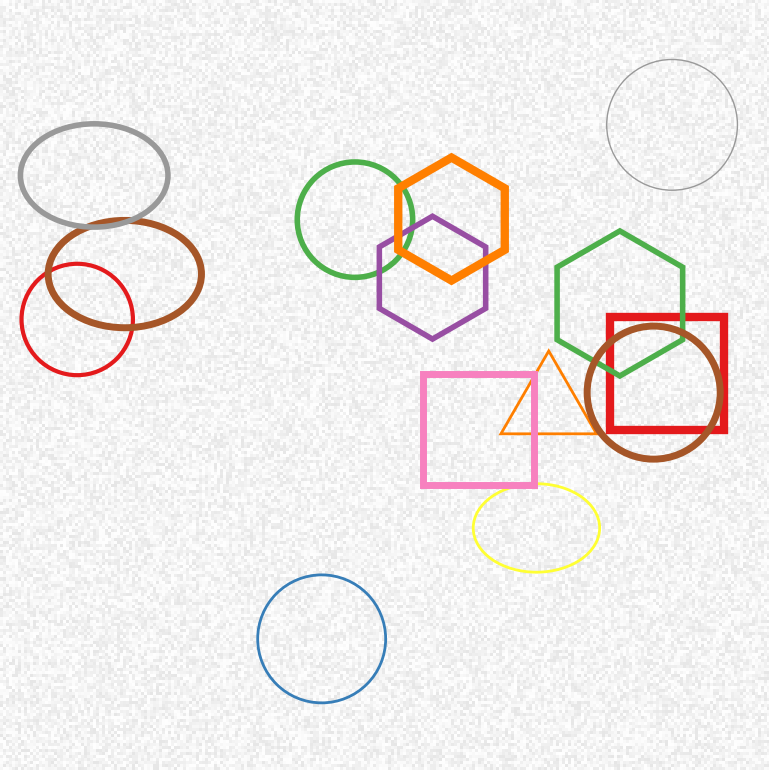[{"shape": "circle", "thickness": 1.5, "radius": 0.36, "center": [0.1, 0.585]}, {"shape": "square", "thickness": 3, "radius": 0.37, "center": [0.866, 0.515]}, {"shape": "circle", "thickness": 1, "radius": 0.42, "center": [0.418, 0.17]}, {"shape": "circle", "thickness": 2, "radius": 0.37, "center": [0.461, 0.715]}, {"shape": "hexagon", "thickness": 2, "radius": 0.47, "center": [0.805, 0.606]}, {"shape": "hexagon", "thickness": 2, "radius": 0.4, "center": [0.562, 0.639]}, {"shape": "triangle", "thickness": 1, "radius": 0.36, "center": [0.713, 0.472]}, {"shape": "hexagon", "thickness": 3, "radius": 0.4, "center": [0.586, 0.715]}, {"shape": "oval", "thickness": 1, "radius": 0.41, "center": [0.697, 0.314]}, {"shape": "circle", "thickness": 2.5, "radius": 0.43, "center": [0.849, 0.49]}, {"shape": "oval", "thickness": 2.5, "radius": 0.5, "center": [0.162, 0.644]}, {"shape": "square", "thickness": 2.5, "radius": 0.36, "center": [0.622, 0.442]}, {"shape": "circle", "thickness": 0.5, "radius": 0.42, "center": [0.873, 0.838]}, {"shape": "oval", "thickness": 2, "radius": 0.48, "center": [0.122, 0.772]}]